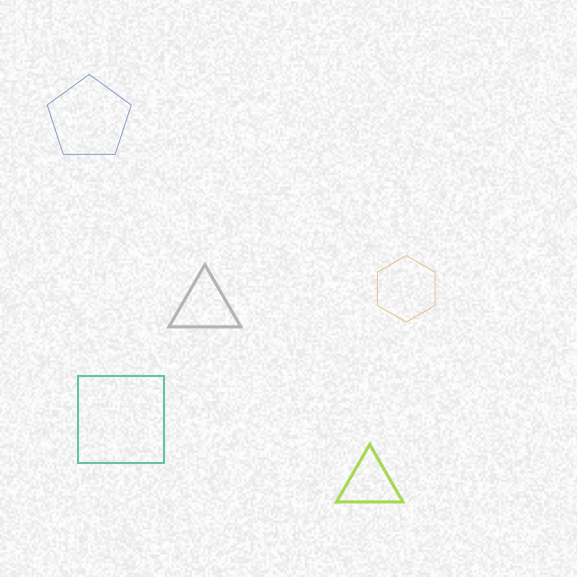[{"shape": "square", "thickness": 1, "radius": 0.37, "center": [0.209, 0.273]}, {"shape": "pentagon", "thickness": 0.5, "radius": 0.38, "center": [0.155, 0.794]}, {"shape": "triangle", "thickness": 1.5, "radius": 0.33, "center": [0.64, 0.163]}, {"shape": "hexagon", "thickness": 0.5, "radius": 0.29, "center": [0.703, 0.499]}, {"shape": "triangle", "thickness": 1.5, "radius": 0.36, "center": [0.355, 0.469]}]